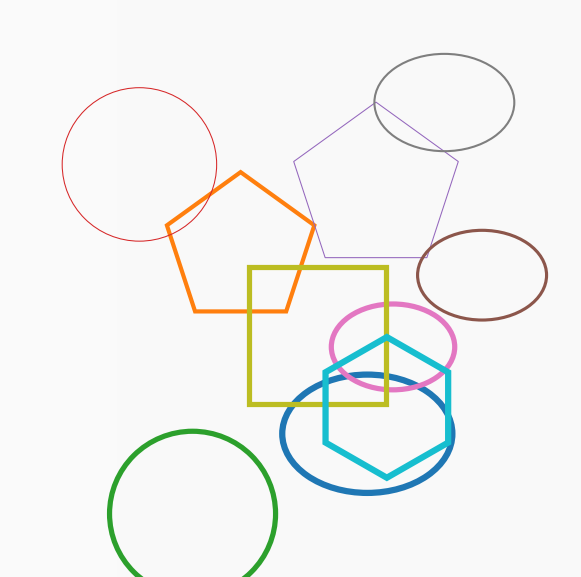[{"shape": "oval", "thickness": 3, "radius": 0.73, "center": [0.632, 0.248]}, {"shape": "pentagon", "thickness": 2, "radius": 0.67, "center": [0.414, 0.568]}, {"shape": "circle", "thickness": 2.5, "radius": 0.71, "center": [0.331, 0.11]}, {"shape": "circle", "thickness": 0.5, "radius": 0.66, "center": [0.24, 0.714]}, {"shape": "pentagon", "thickness": 0.5, "radius": 0.74, "center": [0.647, 0.673]}, {"shape": "oval", "thickness": 1.5, "radius": 0.55, "center": [0.829, 0.523]}, {"shape": "oval", "thickness": 2.5, "radius": 0.53, "center": [0.676, 0.398]}, {"shape": "oval", "thickness": 1, "radius": 0.6, "center": [0.764, 0.822]}, {"shape": "square", "thickness": 2.5, "radius": 0.59, "center": [0.546, 0.418]}, {"shape": "hexagon", "thickness": 3, "radius": 0.61, "center": [0.666, 0.294]}]